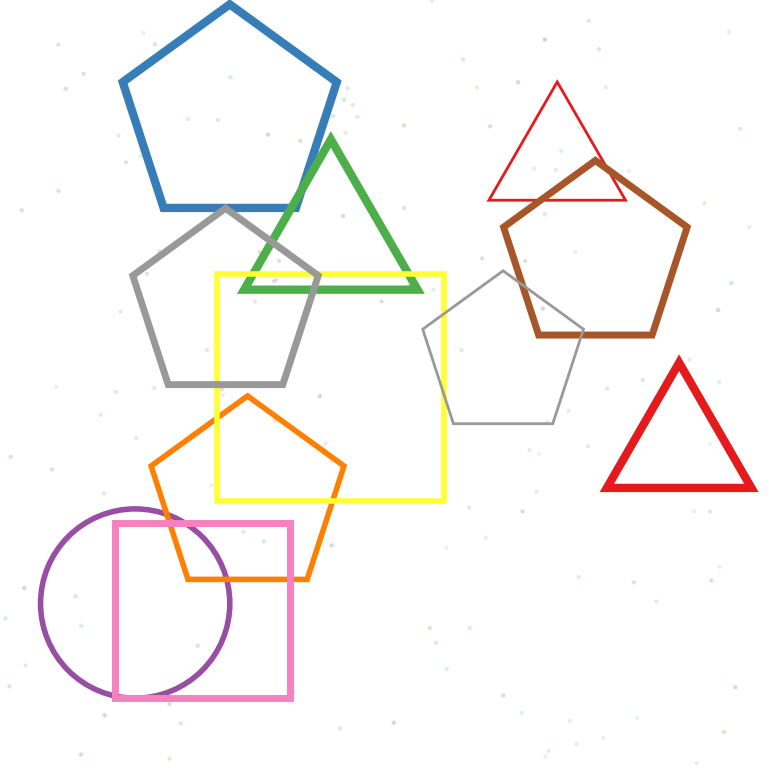[{"shape": "triangle", "thickness": 1, "radius": 0.51, "center": [0.724, 0.791]}, {"shape": "triangle", "thickness": 3, "radius": 0.54, "center": [0.882, 0.421]}, {"shape": "pentagon", "thickness": 3, "radius": 0.73, "center": [0.298, 0.848]}, {"shape": "triangle", "thickness": 3, "radius": 0.65, "center": [0.43, 0.689]}, {"shape": "circle", "thickness": 2, "radius": 0.61, "center": [0.176, 0.216]}, {"shape": "pentagon", "thickness": 2, "radius": 0.66, "center": [0.322, 0.354]}, {"shape": "square", "thickness": 2, "radius": 0.74, "center": [0.429, 0.497]}, {"shape": "pentagon", "thickness": 2.5, "radius": 0.63, "center": [0.773, 0.666]}, {"shape": "square", "thickness": 2.5, "radius": 0.57, "center": [0.263, 0.207]}, {"shape": "pentagon", "thickness": 2.5, "radius": 0.63, "center": [0.293, 0.603]}, {"shape": "pentagon", "thickness": 1, "radius": 0.55, "center": [0.653, 0.539]}]